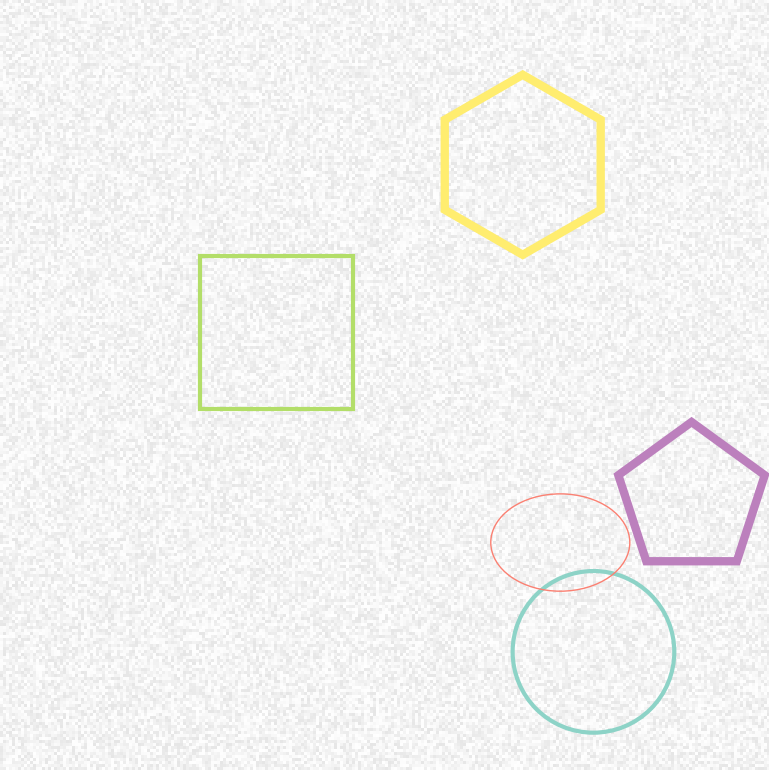[{"shape": "circle", "thickness": 1.5, "radius": 0.52, "center": [0.771, 0.153]}, {"shape": "oval", "thickness": 0.5, "radius": 0.45, "center": [0.728, 0.295]}, {"shape": "square", "thickness": 1.5, "radius": 0.5, "center": [0.359, 0.569]}, {"shape": "pentagon", "thickness": 3, "radius": 0.5, "center": [0.898, 0.352]}, {"shape": "hexagon", "thickness": 3, "radius": 0.58, "center": [0.679, 0.786]}]